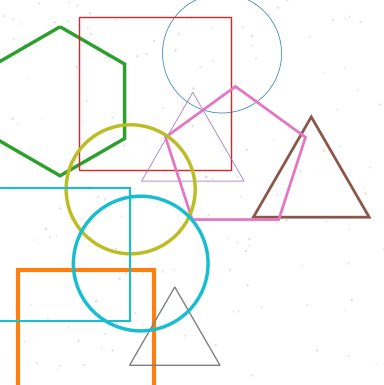[{"shape": "circle", "thickness": 0.5, "radius": 0.77, "center": [0.577, 0.861]}, {"shape": "square", "thickness": 3, "radius": 0.88, "center": [0.223, 0.123]}, {"shape": "hexagon", "thickness": 2.5, "radius": 0.97, "center": [0.156, 0.737]}, {"shape": "square", "thickness": 1, "radius": 0.99, "center": [0.403, 0.757]}, {"shape": "triangle", "thickness": 0.5, "radius": 0.77, "center": [0.501, 0.606]}, {"shape": "triangle", "thickness": 2, "radius": 0.87, "center": [0.809, 0.523]}, {"shape": "pentagon", "thickness": 2, "radius": 0.96, "center": [0.612, 0.584]}, {"shape": "triangle", "thickness": 1, "radius": 0.68, "center": [0.454, 0.119]}, {"shape": "circle", "thickness": 2.5, "radius": 0.84, "center": [0.339, 0.508]}, {"shape": "circle", "thickness": 2.5, "radius": 0.87, "center": [0.366, 0.315]}, {"shape": "square", "thickness": 1.5, "radius": 0.86, "center": [0.167, 0.339]}]